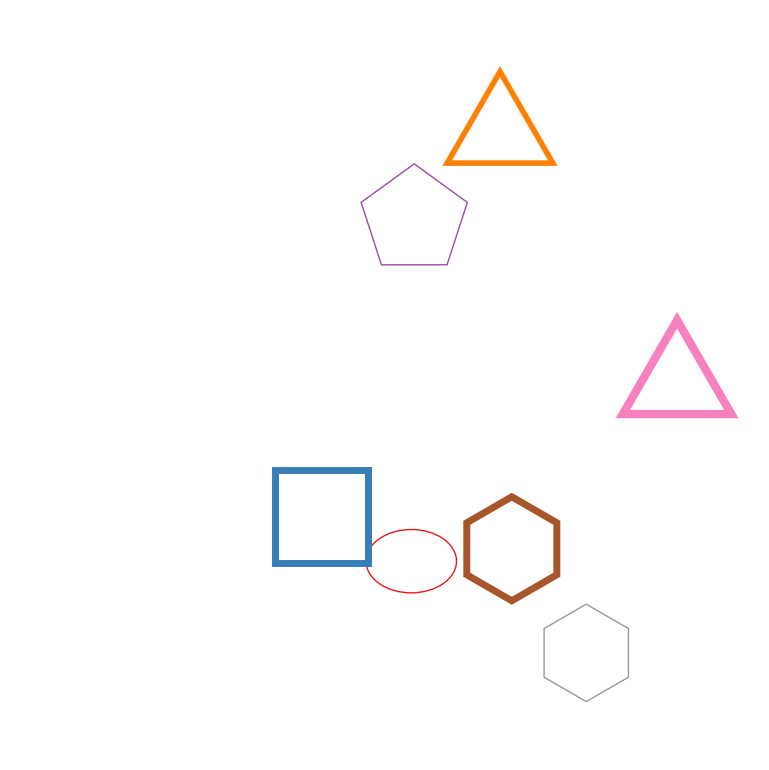[{"shape": "oval", "thickness": 0.5, "radius": 0.29, "center": [0.534, 0.271]}, {"shape": "square", "thickness": 2.5, "radius": 0.3, "center": [0.418, 0.329]}, {"shape": "pentagon", "thickness": 0.5, "radius": 0.36, "center": [0.538, 0.715]}, {"shape": "triangle", "thickness": 2, "radius": 0.4, "center": [0.649, 0.828]}, {"shape": "hexagon", "thickness": 2.5, "radius": 0.34, "center": [0.665, 0.287]}, {"shape": "triangle", "thickness": 3, "radius": 0.41, "center": [0.879, 0.503]}, {"shape": "hexagon", "thickness": 0.5, "radius": 0.32, "center": [0.761, 0.152]}]